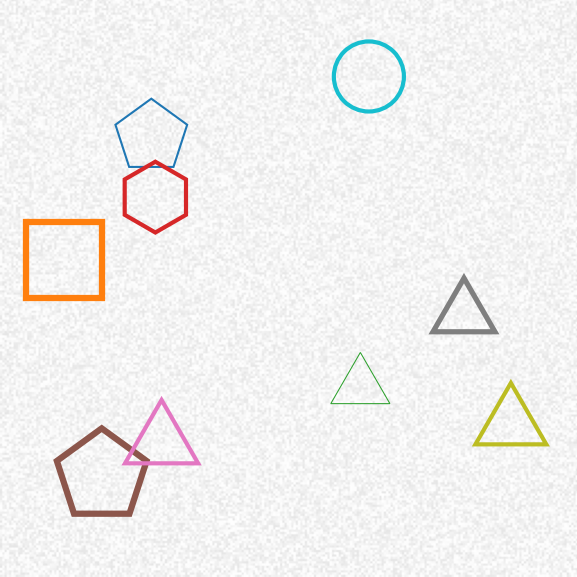[{"shape": "pentagon", "thickness": 1, "radius": 0.33, "center": [0.262, 0.763]}, {"shape": "square", "thickness": 3, "radius": 0.33, "center": [0.111, 0.549]}, {"shape": "triangle", "thickness": 0.5, "radius": 0.3, "center": [0.624, 0.33]}, {"shape": "hexagon", "thickness": 2, "radius": 0.31, "center": [0.269, 0.658]}, {"shape": "pentagon", "thickness": 3, "radius": 0.41, "center": [0.176, 0.176]}, {"shape": "triangle", "thickness": 2, "radius": 0.37, "center": [0.28, 0.233]}, {"shape": "triangle", "thickness": 2.5, "radius": 0.31, "center": [0.803, 0.456]}, {"shape": "triangle", "thickness": 2, "radius": 0.35, "center": [0.885, 0.265]}, {"shape": "circle", "thickness": 2, "radius": 0.3, "center": [0.639, 0.867]}]